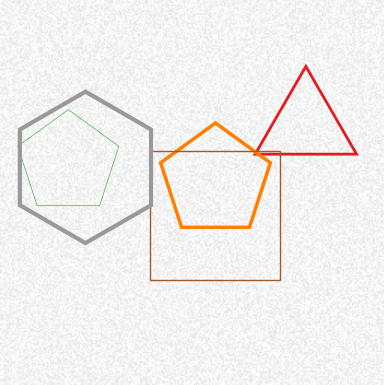[{"shape": "triangle", "thickness": 2, "radius": 0.76, "center": [0.794, 0.676]}, {"shape": "pentagon", "thickness": 0.5, "radius": 0.69, "center": [0.177, 0.577]}, {"shape": "pentagon", "thickness": 2.5, "radius": 0.75, "center": [0.56, 0.531]}, {"shape": "square", "thickness": 1, "radius": 0.84, "center": [0.558, 0.44]}, {"shape": "hexagon", "thickness": 3, "radius": 0.98, "center": [0.222, 0.565]}]